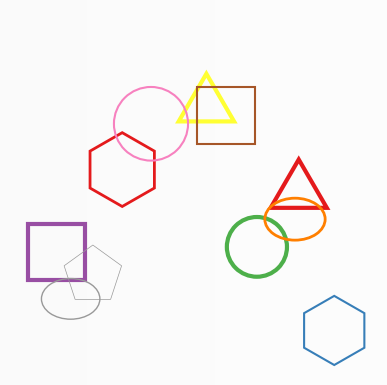[{"shape": "hexagon", "thickness": 2, "radius": 0.48, "center": [0.315, 0.56]}, {"shape": "triangle", "thickness": 3, "radius": 0.42, "center": [0.771, 0.502]}, {"shape": "hexagon", "thickness": 1.5, "radius": 0.45, "center": [0.863, 0.142]}, {"shape": "circle", "thickness": 3, "radius": 0.39, "center": [0.663, 0.359]}, {"shape": "square", "thickness": 3, "radius": 0.37, "center": [0.146, 0.346]}, {"shape": "oval", "thickness": 2, "radius": 0.39, "center": [0.761, 0.431]}, {"shape": "triangle", "thickness": 3, "radius": 0.41, "center": [0.533, 0.726]}, {"shape": "square", "thickness": 1.5, "radius": 0.37, "center": [0.584, 0.7]}, {"shape": "circle", "thickness": 1.5, "radius": 0.48, "center": [0.39, 0.678]}, {"shape": "oval", "thickness": 1, "radius": 0.38, "center": [0.182, 0.224]}, {"shape": "pentagon", "thickness": 0.5, "radius": 0.39, "center": [0.24, 0.286]}]